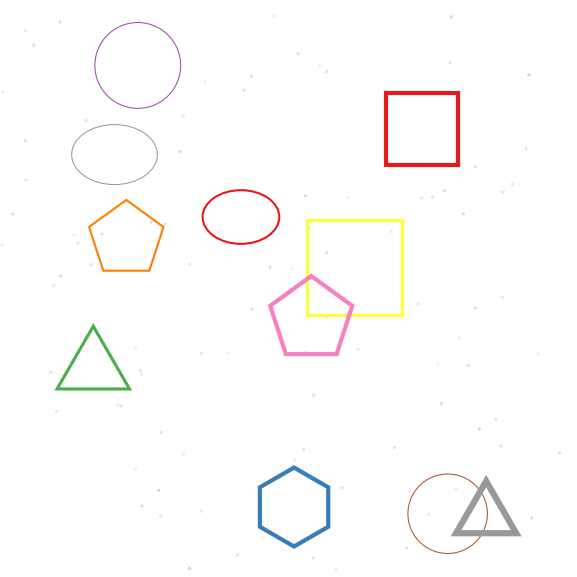[{"shape": "square", "thickness": 2, "radius": 0.31, "center": [0.731, 0.776]}, {"shape": "oval", "thickness": 1, "radius": 0.33, "center": [0.417, 0.623]}, {"shape": "hexagon", "thickness": 2, "radius": 0.34, "center": [0.509, 0.121]}, {"shape": "triangle", "thickness": 1.5, "radius": 0.36, "center": [0.162, 0.362]}, {"shape": "circle", "thickness": 0.5, "radius": 0.37, "center": [0.239, 0.886]}, {"shape": "pentagon", "thickness": 1, "radius": 0.34, "center": [0.219, 0.585]}, {"shape": "square", "thickness": 1.5, "radius": 0.41, "center": [0.614, 0.537]}, {"shape": "circle", "thickness": 0.5, "radius": 0.34, "center": [0.775, 0.11]}, {"shape": "pentagon", "thickness": 2, "radius": 0.37, "center": [0.539, 0.446]}, {"shape": "triangle", "thickness": 3, "radius": 0.3, "center": [0.842, 0.106]}, {"shape": "oval", "thickness": 0.5, "radius": 0.37, "center": [0.198, 0.731]}]